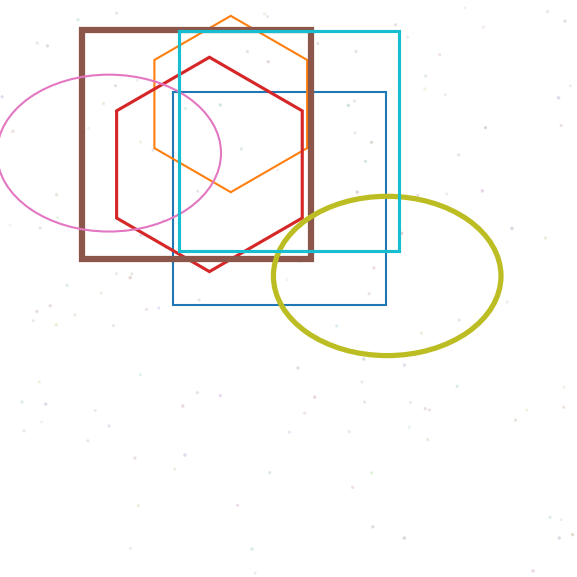[{"shape": "square", "thickness": 1, "radius": 0.92, "center": [0.484, 0.655]}, {"shape": "hexagon", "thickness": 1, "radius": 0.76, "center": [0.4, 0.819]}, {"shape": "hexagon", "thickness": 1.5, "radius": 0.93, "center": [0.363, 0.714]}, {"shape": "square", "thickness": 3, "radius": 0.99, "center": [0.341, 0.749]}, {"shape": "oval", "thickness": 1, "radius": 0.97, "center": [0.189, 0.734]}, {"shape": "oval", "thickness": 2.5, "radius": 0.99, "center": [0.67, 0.521]}, {"shape": "square", "thickness": 1.5, "radius": 0.95, "center": [0.5, 0.755]}]